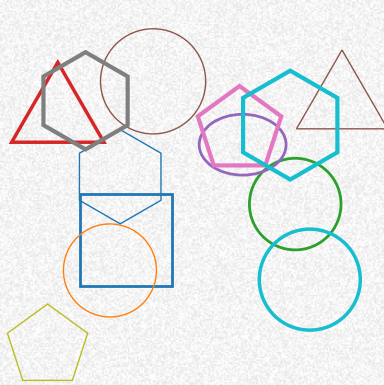[{"shape": "square", "thickness": 2, "radius": 0.6, "center": [0.327, 0.376]}, {"shape": "hexagon", "thickness": 1, "radius": 0.61, "center": [0.312, 0.541]}, {"shape": "circle", "thickness": 1, "radius": 0.6, "center": [0.286, 0.298]}, {"shape": "circle", "thickness": 2, "radius": 0.59, "center": [0.767, 0.47]}, {"shape": "triangle", "thickness": 2.5, "radius": 0.69, "center": [0.15, 0.7]}, {"shape": "oval", "thickness": 2, "radius": 0.56, "center": [0.63, 0.624]}, {"shape": "circle", "thickness": 1, "radius": 0.68, "center": [0.398, 0.789]}, {"shape": "triangle", "thickness": 1, "radius": 0.68, "center": [0.888, 0.734]}, {"shape": "pentagon", "thickness": 3, "radius": 0.57, "center": [0.622, 0.663]}, {"shape": "hexagon", "thickness": 3, "radius": 0.63, "center": [0.222, 0.738]}, {"shape": "pentagon", "thickness": 1, "radius": 0.55, "center": [0.124, 0.101]}, {"shape": "circle", "thickness": 2.5, "radius": 0.66, "center": [0.805, 0.274]}, {"shape": "hexagon", "thickness": 3, "radius": 0.71, "center": [0.754, 0.675]}]